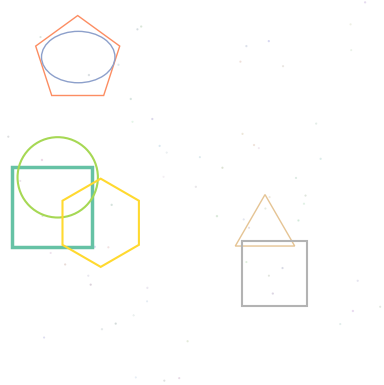[{"shape": "square", "thickness": 2.5, "radius": 0.52, "center": [0.135, 0.462]}, {"shape": "pentagon", "thickness": 1, "radius": 0.57, "center": [0.202, 0.845]}, {"shape": "oval", "thickness": 1, "radius": 0.48, "center": [0.203, 0.852]}, {"shape": "circle", "thickness": 1.5, "radius": 0.52, "center": [0.15, 0.539]}, {"shape": "hexagon", "thickness": 1.5, "radius": 0.57, "center": [0.262, 0.421]}, {"shape": "triangle", "thickness": 1, "radius": 0.45, "center": [0.688, 0.405]}, {"shape": "square", "thickness": 1.5, "radius": 0.42, "center": [0.713, 0.289]}]